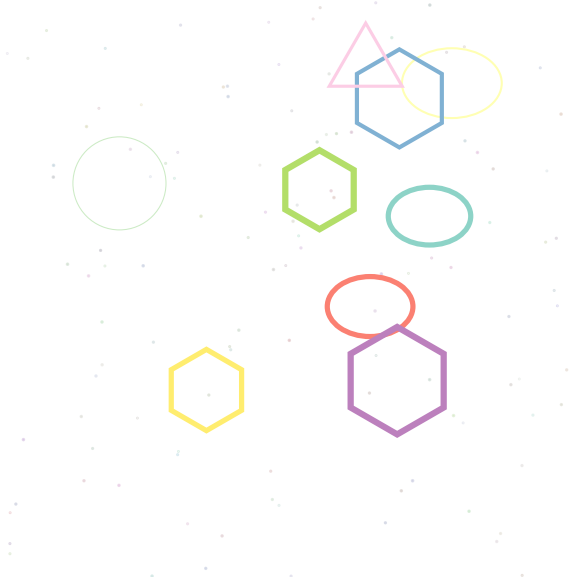[{"shape": "oval", "thickness": 2.5, "radius": 0.36, "center": [0.744, 0.625]}, {"shape": "oval", "thickness": 1, "radius": 0.43, "center": [0.782, 0.855]}, {"shape": "oval", "thickness": 2.5, "radius": 0.37, "center": [0.641, 0.468]}, {"shape": "hexagon", "thickness": 2, "radius": 0.42, "center": [0.692, 0.829]}, {"shape": "hexagon", "thickness": 3, "radius": 0.34, "center": [0.553, 0.671]}, {"shape": "triangle", "thickness": 1.5, "radius": 0.36, "center": [0.633, 0.886]}, {"shape": "hexagon", "thickness": 3, "radius": 0.46, "center": [0.688, 0.34]}, {"shape": "circle", "thickness": 0.5, "radius": 0.4, "center": [0.207, 0.682]}, {"shape": "hexagon", "thickness": 2.5, "radius": 0.35, "center": [0.357, 0.324]}]